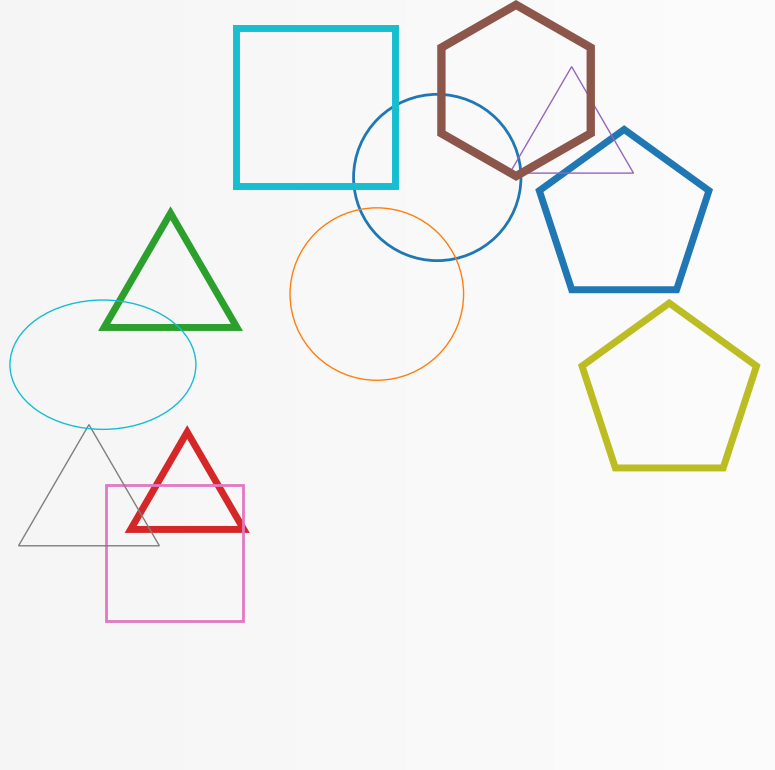[{"shape": "circle", "thickness": 1, "radius": 0.54, "center": [0.564, 0.77]}, {"shape": "pentagon", "thickness": 2.5, "radius": 0.58, "center": [0.805, 0.717]}, {"shape": "circle", "thickness": 0.5, "radius": 0.56, "center": [0.486, 0.618]}, {"shape": "triangle", "thickness": 2.5, "radius": 0.49, "center": [0.22, 0.624]}, {"shape": "triangle", "thickness": 2.5, "radius": 0.42, "center": [0.242, 0.355]}, {"shape": "triangle", "thickness": 0.5, "radius": 0.46, "center": [0.738, 0.821]}, {"shape": "hexagon", "thickness": 3, "radius": 0.56, "center": [0.666, 0.883]}, {"shape": "square", "thickness": 1, "radius": 0.44, "center": [0.225, 0.282]}, {"shape": "triangle", "thickness": 0.5, "radius": 0.52, "center": [0.115, 0.344]}, {"shape": "pentagon", "thickness": 2.5, "radius": 0.59, "center": [0.864, 0.488]}, {"shape": "square", "thickness": 2.5, "radius": 0.51, "center": [0.407, 0.861]}, {"shape": "oval", "thickness": 0.5, "radius": 0.6, "center": [0.133, 0.526]}]